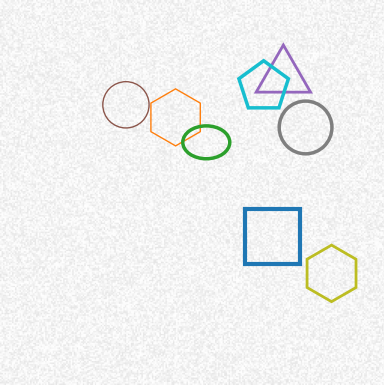[{"shape": "square", "thickness": 3, "radius": 0.36, "center": [0.709, 0.386]}, {"shape": "hexagon", "thickness": 1, "radius": 0.37, "center": [0.456, 0.695]}, {"shape": "oval", "thickness": 2.5, "radius": 0.3, "center": [0.536, 0.63]}, {"shape": "triangle", "thickness": 2, "radius": 0.41, "center": [0.736, 0.801]}, {"shape": "circle", "thickness": 1, "radius": 0.3, "center": [0.327, 0.728]}, {"shape": "circle", "thickness": 2.5, "radius": 0.34, "center": [0.794, 0.669]}, {"shape": "hexagon", "thickness": 2, "radius": 0.37, "center": [0.861, 0.29]}, {"shape": "pentagon", "thickness": 2.5, "radius": 0.34, "center": [0.685, 0.775]}]